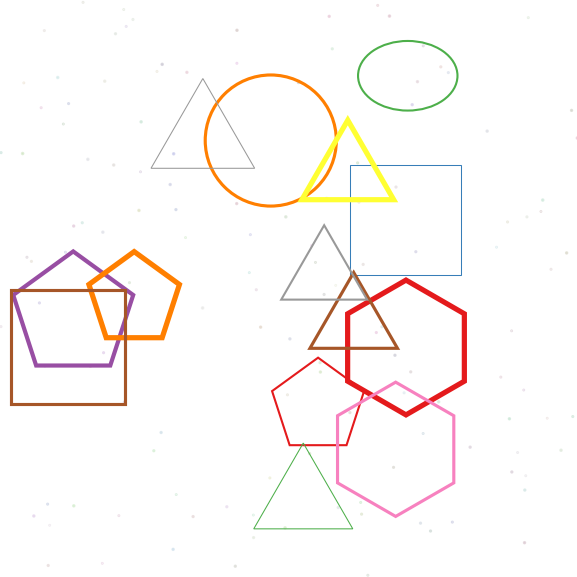[{"shape": "hexagon", "thickness": 2.5, "radius": 0.58, "center": [0.703, 0.397]}, {"shape": "pentagon", "thickness": 1, "radius": 0.42, "center": [0.551, 0.296]}, {"shape": "square", "thickness": 0.5, "radius": 0.48, "center": [0.702, 0.619]}, {"shape": "triangle", "thickness": 0.5, "radius": 0.5, "center": [0.525, 0.133]}, {"shape": "oval", "thickness": 1, "radius": 0.43, "center": [0.706, 0.868]}, {"shape": "pentagon", "thickness": 2, "radius": 0.55, "center": [0.127, 0.455]}, {"shape": "circle", "thickness": 1.5, "radius": 0.57, "center": [0.469, 0.756]}, {"shape": "pentagon", "thickness": 2.5, "radius": 0.41, "center": [0.232, 0.481]}, {"shape": "triangle", "thickness": 2.5, "radius": 0.46, "center": [0.602, 0.699]}, {"shape": "triangle", "thickness": 1.5, "radius": 0.44, "center": [0.612, 0.44]}, {"shape": "square", "thickness": 1.5, "radius": 0.49, "center": [0.118, 0.398]}, {"shape": "hexagon", "thickness": 1.5, "radius": 0.58, "center": [0.685, 0.221]}, {"shape": "triangle", "thickness": 1, "radius": 0.43, "center": [0.561, 0.523]}, {"shape": "triangle", "thickness": 0.5, "radius": 0.52, "center": [0.351, 0.76]}]